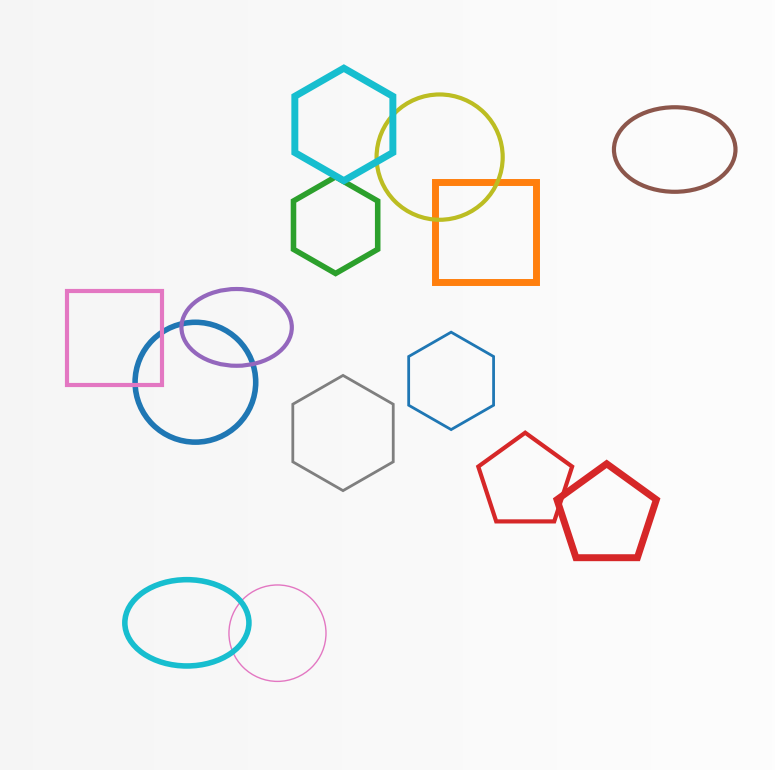[{"shape": "hexagon", "thickness": 1, "radius": 0.32, "center": [0.582, 0.505]}, {"shape": "circle", "thickness": 2, "radius": 0.39, "center": [0.252, 0.504]}, {"shape": "square", "thickness": 2.5, "radius": 0.33, "center": [0.626, 0.698]}, {"shape": "hexagon", "thickness": 2, "radius": 0.31, "center": [0.433, 0.708]}, {"shape": "pentagon", "thickness": 1.5, "radius": 0.32, "center": [0.678, 0.374]}, {"shape": "pentagon", "thickness": 2.5, "radius": 0.34, "center": [0.783, 0.33]}, {"shape": "oval", "thickness": 1.5, "radius": 0.36, "center": [0.305, 0.575]}, {"shape": "oval", "thickness": 1.5, "radius": 0.39, "center": [0.871, 0.806]}, {"shape": "circle", "thickness": 0.5, "radius": 0.31, "center": [0.358, 0.178]}, {"shape": "square", "thickness": 1.5, "radius": 0.31, "center": [0.148, 0.561]}, {"shape": "hexagon", "thickness": 1, "radius": 0.37, "center": [0.443, 0.438]}, {"shape": "circle", "thickness": 1.5, "radius": 0.41, "center": [0.567, 0.796]}, {"shape": "hexagon", "thickness": 2.5, "radius": 0.37, "center": [0.444, 0.838]}, {"shape": "oval", "thickness": 2, "radius": 0.4, "center": [0.241, 0.191]}]